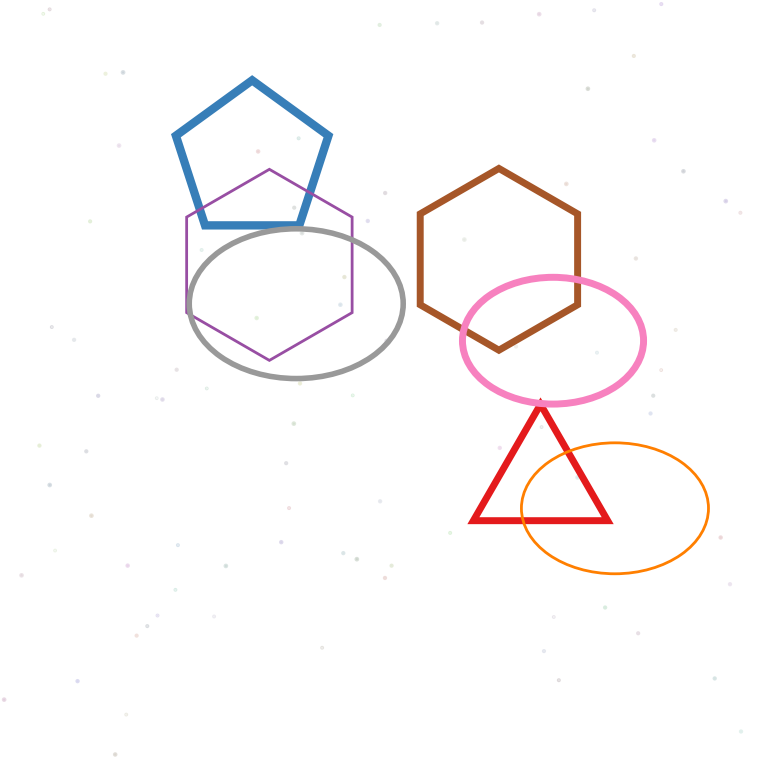[{"shape": "triangle", "thickness": 2.5, "radius": 0.5, "center": [0.702, 0.374]}, {"shape": "pentagon", "thickness": 3, "radius": 0.52, "center": [0.327, 0.792]}, {"shape": "hexagon", "thickness": 1, "radius": 0.62, "center": [0.35, 0.656]}, {"shape": "oval", "thickness": 1, "radius": 0.61, "center": [0.799, 0.34]}, {"shape": "hexagon", "thickness": 2.5, "radius": 0.59, "center": [0.648, 0.663]}, {"shape": "oval", "thickness": 2.5, "radius": 0.59, "center": [0.718, 0.558]}, {"shape": "oval", "thickness": 2, "radius": 0.69, "center": [0.385, 0.606]}]